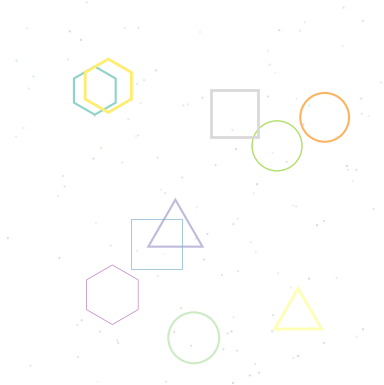[{"shape": "hexagon", "thickness": 1.5, "radius": 0.31, "center": [0.246, 0.765]}, {"shape": "triangle", "thickness": 2, "radius": 0.35, "center": [0.774, 0.181]}, {"shape": "triangle", "thickness": 1.5, "radius": 0.41, "center": [0.456, 0.4]}, {"shape": "square", "thickness": 0.5, "radius": 0.33, "center": [0.407, 0.367]}, {"shape": "circle", "thickness": 1.5, "radius": 0.32, "center": [0.843, 0.695]}, {"shape": "circle", "thickness": 1, "radius": 0.32, "center": [0.72, 0.621]}, {"shape": "square", "thickness": 2, "radius": 0.31, "center": [0.609, 0.705]}, {"shape": "hexagon", "thickness": 0.5, "radius": 0.39, "center": [0.292, 0.234]}, {"shape": "circle", "thickness": 1.5, "radius": 0.33, "center": [0.503, 0.123]}, {"shape": "hexagon", "thickness": 2, "radius": 0.35, "center": [0.281, 0.777]}]